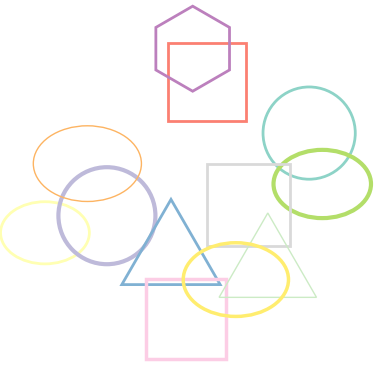[{"shape": "circle", "thickness": 2, "radius": 0.6, "center": [0.803, 0.654]}, {"shape": "oval", "thickness": 2, "radius": 0.58, "center": [0.117, 0.395]}, {"shape": "circle", "thickness": 3, "radius": 0.63, "center": [0.278, 0.44]}, {"shape": "square", "thickness": 2, "radius": 0.51, "center": [0.537, 0.788]}, {"shape": "triangle", "thickness": 2, "radius": 0.74, "center": [0.444, 0.335]}, {"shape": "oval", "thickness": 1, "radius": 0.7, "center": [0.227, 0.575]}, {"shape": "oval", "thickness": 3, "radius": 0.63, "center": [0.837, 0.522]}, {"shape": "square", "thickness": 2.5, "radius": 0.52, "center": [0.483, 0.171]}, {"shape": "square", "thickness": 2, "radius": 0.53, "center": [0.645, 0.468]}, {"shape": "hexagon", "thickness": 2, "radius": 0.55, "center": [0.5, 0.874]}, {"shape": "triangle", "thickness": 1, "radius": 0.73, "center": [0.696, 0.301]}, {"shape": "oval", "thickness": 2.5, "radius": 0.68, "center": [0.613, 0.274]}]